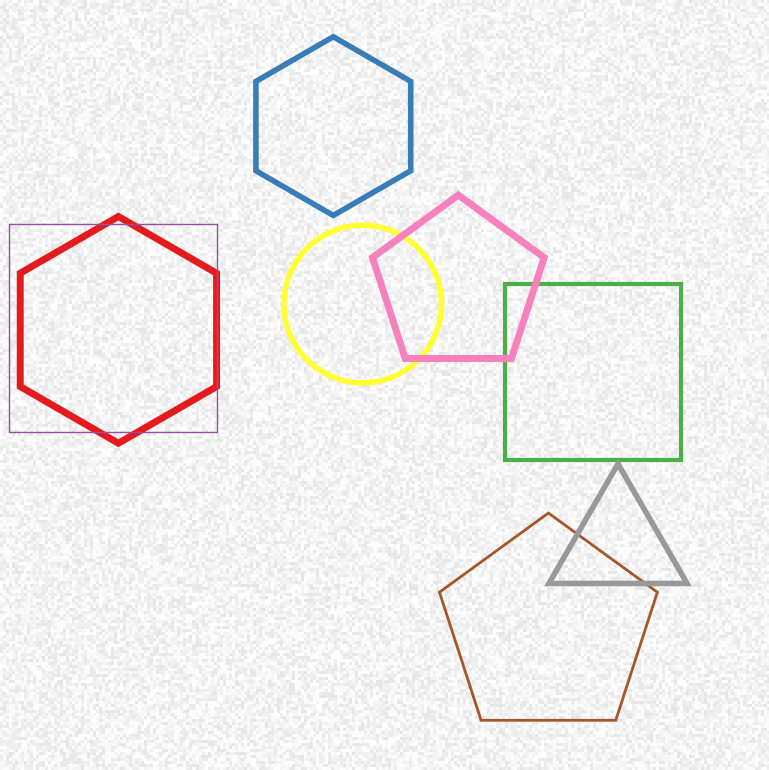[{"shape": "hexagon", "thickness": 2.5, "radius": 0.74, "center": [0.154, 0.572]}, {"shape": "hexagon", "thickness": 2, "radius": 0.58, "center": [0.433, 0.836]}, {"shape": "square", "thickness": 1.5, "radius": 0.57, "center": [0.77, 0.517]}, {"shape": "square", "thickness": 0.5, "radius": 0.68, "center": [0.147, 0.574]}, {"shape": "circle", "thickness": 2, "radius": 0.51, "center": [0.471, 0.605]}, {"shape": "pentagon", "thickness": 1, "radius": 0.74, "center": [0.712, 0.185]}, {"shape": "pentagon", "thickness": 2.5, "radius": 0.59, "center": [0.595, 0.629]}, {"shape": "triangle", "thickness": 2, "radius": 0.52, "center": [0.803, 0.294]}]